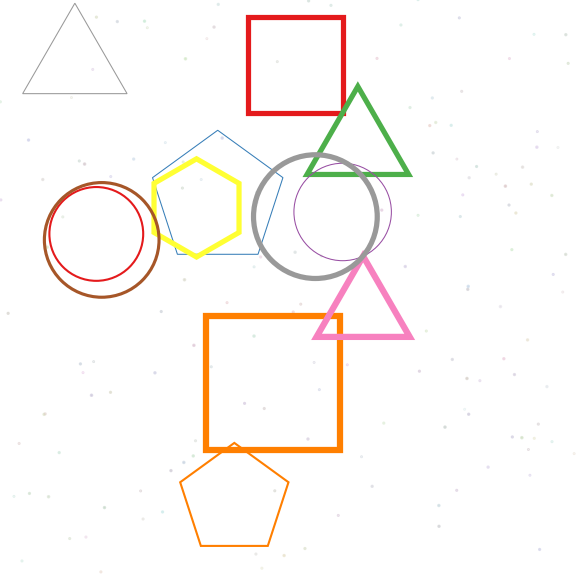[{"shape": "circle", "thickness": 1, "radius": 0.41, "center": [0.167, 0.594]}, {"shape": "square", "thickness": 2.5, "radius": 0.41, "center": [0.512, 0.887]}, {"shape": "pentagon", "thickness": 0.5, "radius": 0.59, "center": [0.377, 0.655]}, {"shape": "triangle", "thickness": 2.5, "radius": 0.51, "center": [0.62, 0.748]}, {"shape": "circle", "thickness": 0.5, "radius": 0.42, "center": [0.593, 0.632]}, {"shape": "pentagon", "thickness": 1, "radius": 0.49, "center": [0.406, 0.134]}, {"shape": "square", "thickness": 3, "radius": 0.58, "center": [0.473, 0.336]}, {"shape": "hexagon", "thickness": 2.5, "radius": 0.42, "center": [0.34, 0.639]}, {"shape": "circle", "thickness": 1.5, "radius": 0.5, "center": [0.176, 0.584]}, {"shape": "triangle", "thickness": 3, "radius": 0.47, "center": [0.629, 0.462]}, {"shape": "circle", "thickness": 2.5, "radius": 0.54, "center": [0.546, 0.624]}, {"shape": "triangle", "thickness": 0.5, "radius": 0.52, "center": [0.13, 0.889]}]